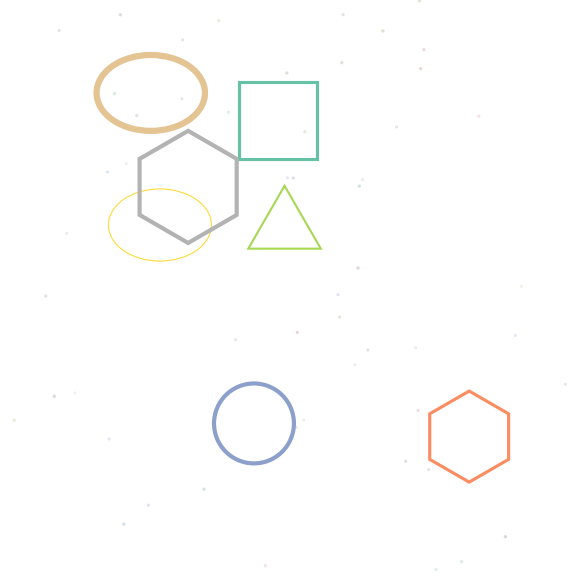[{"shape": "square", "thickness": 1.5, "radius": 0.34, "center": [0.481, 0.791]}, {"shape": "hexagon", "thickness": 1.5, "radius": 0.39, "center": [0.812, 0.243]}, {"shape": "circle", "thickness": 2, "radius": 0.35, "center": [0.44, 0.266]}, {"shape": "triangle", "thickness": 1, "radius": 0.36, "center": [0.493, 0.605]}, {"shape": "oval", "thickness": 0.5, "radius": 0.45, "center": [0.277, 0.609]}, {"shape": "oval", "thickness": 3, "radius": 0.47, "center": [0.261, 0.838]}, {"shape": "hexagon", "thickness": 2, "radius": 0.49, "center": [0.326, 0.676]}]